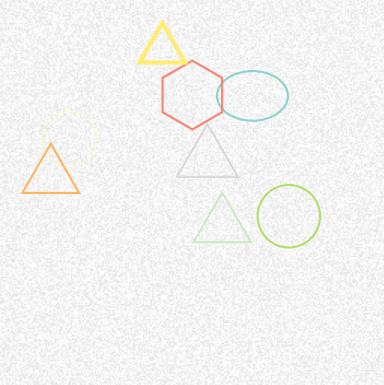[{"shape": "oval", "thickness": 1.5, "radius": 0.46, "center": [0.656, 0.751]}, {"shape": "circle", "thickness": 0.5, "radius": 0.36, "center": [0.178, 0.639]}, {"shape": "hexagon", "thickness": 1.5, "radius": 0.45, "center": [0.5, 0.753]}, {"shape": "triangle", "thickness": 1.5, "radius": 0.43, "center": [0.132, 0.541]}, {"shape": "circle", "thickness": 1.5, "radius": 0.41, "center": [0.75, 0.438]}, {"shape": "triangle", "thickness": 1.5, "radius": 0.46, "center": [0.539, 0.586]}, {"shape": "triangle", "thickness": 1.5, "radius": 0.43, "center": [0.577, 0.414]}, {"shape": "triangle", "thickness": 3, "radius": 0.34, "center": [0.422, 0.872]}]